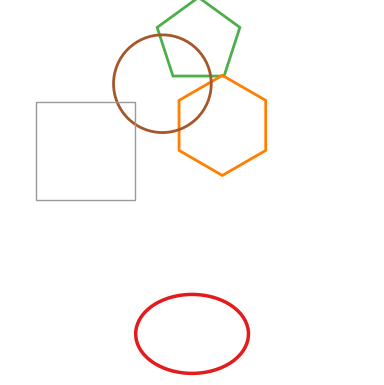[{"shape": "oval", "thickness": 2.5, "radius": 0.73, "center": [0.499, 0.133]}, {"shape": "pentagon", "thickness": 2, "radius": 0.56, "center": [0.516, 0.894]}, {"shape": "hexagon", "thickness": 2, "radius": 0.65, "center": [0.578, 0.674]}, {"shape": "circle", "thickness": 2, "radius": 0.63, "center": [0.422, 0.783]}, {"shape": "square", "thickness": 1, "radius": 0.64, "center": [0.222, 0.608]}]